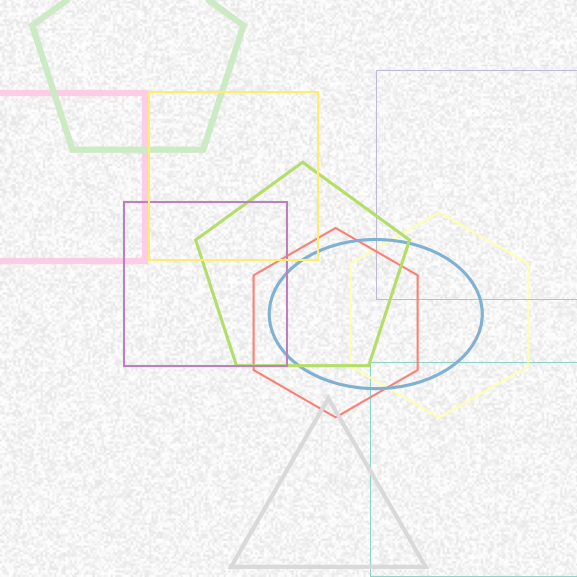[{"shape": "square", "thickness": 0.5, "radius": 0.93, "center": [0.825, 0.187]}, {"shape": "hexagon", "thickness": 1, "radius": 0.89, "center": [0.761, 0.454]}, {"shape": "square", "thickness": 0.5, "radius": 0.99, "center": [0.849, 0.679]}, {"shape": "hexagon", "thickness": 1, "radius": 0.82, "center": [0.581, 0.44]}, {"shape": "oval", "thickness": 1.5, "radius": 0.92, "center": [0.651, 0.455]}, {"shape": "pentagon", "thickness": 1.5, "radius": 0.97, "center": [0.524, 0.523]}, {"shape": "square", "thickness": 3, "radius": 0.73, "center": [0.106, 0.692]}, {"shape": "triangle", "thickness": 2, "radius": 0.97, "center": [0.569, 0.115]}, {"shape": "square", "thickness": 1, "radius": 0.71, "center": [0.356, 0.507]}, {"shape": "pentagon", "thickness": 3, "radius": 0.96, "center": [0.239, 0.896]}, {"shape": "square", "thickness": 1, "radius": 0.73, "center": [0.404, 0.694]}]